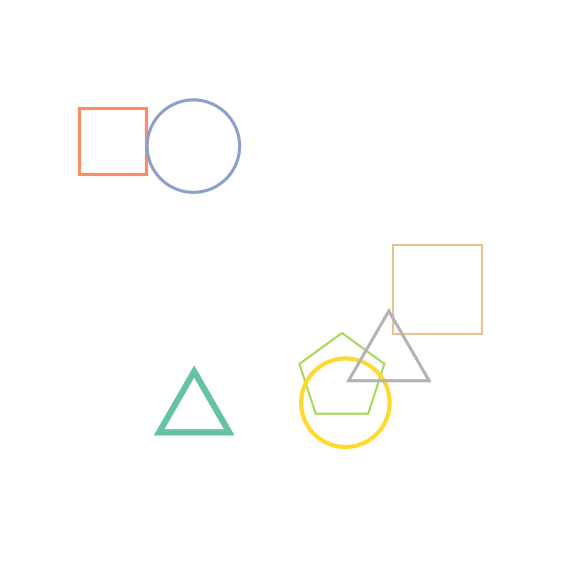[{"shape": "triangle", "thickness": 3, "radius": 0.35, "center": [0.336, 0.286]}, {"shape": "square", "thickness": 1.5, "radius": 0.29, "center": [0.195, 0.755]}, {"shape": "circle", "thickness": 1.5, "radius": 0.4, "center": [0.335, 0.746]}, {"shape": "pentagon", "thickness": 1, "radius": 0.39, "center": [0.592, 0.345]}, {"shape": "circle", "thickness": 2, "radius": 0.38, "center": [0.598, 0.302]}, {"shape": "square", "thickness": 1, "radius": 0.39, "center": [0.758, 0.497]}, {"shape": "triangle", "thickness": 1.5, "radius": 0.4, "center": [0.673, 0.38]}]